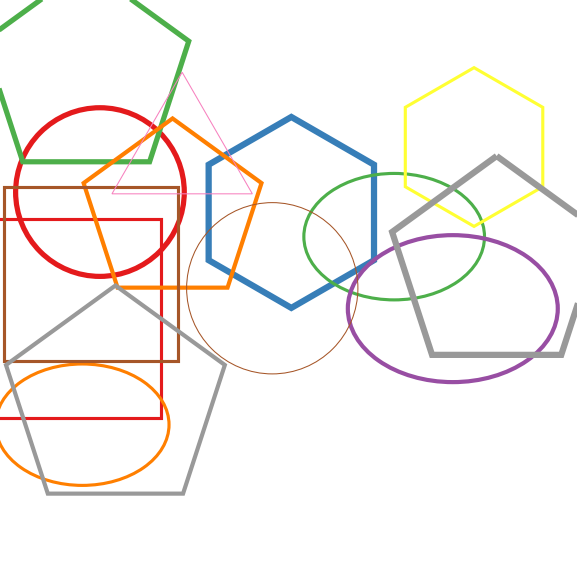[{"shape": "circle", "thickness": 2.5, "radius": 0.73, "center": [0.173, 0.667]}, {"shape": "square", "thickness": 1.5, "radius": 0.86, "center": [0.106, 0.447]}, {"shape": "hexagon", "thickness": 3, "radius": 0.83, "center": [0.504, 0.631]}, {"shape": "pentagon", "thickness": 2.5, "radius": 0.93, "center": [0.149, 0.87]}, {"shape": "oval", "thickness": 1.5, "radius": 0.78, "center": [0.683, 0.589]}, {"shape": "oval", "thickness": 2, "radius": 0.91, "center": [0.784, 0.465]}, {"shape": "oval", "thickness": 1.5, "radius": 0.75, "center": [0.143, 0.264]}, {"shape": "pentagon", "thickness": 2, "radius": 0.81, "center": [0.299, 0.632]}, {"shape": "hexagon", "thickness": 1.5, "radius": 0.69, "center": [0.821, 0.745]}, {"shape": "square", "thickness": 1.5, "radius": 0.75, "center": [0.157, 0.524]}, {"shape": "circle", "thickness": 0.5, "radius": 0.74, "center": [0.471, 0.5]}, {"shape": "triangle", "thickness": 0.5, "radius": 0.7, "center": [0.315, 0.734]}, {"shape": "pentagon", "thickness": 3, "radius": 0.95, "center": [0.86, 0.539]}, {"shape": "pentagon", "thickness": 2, "radius": 1.0, "center": [0.2, 0.306]}]